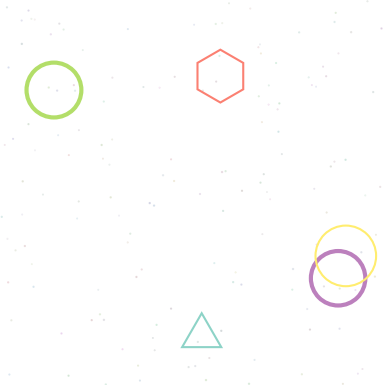[{"shape": "triangle", "thickness": 1.5, "radius": 0.29, "center": [0.524, 0.128]}, {"shape": "hexagon", "thickness": 1.5, "radius": 0.34, "center": [0.572, 0.802]}, {"shape": "circle", "thickness": 3, "radius": 0.36, "center": [0.14, 0.766]}, {"shape": "circle", "thickness": 3, "radius": 0.35, "center": [0.878, 0.277]}, {"shape": "circle", "thickness": 1.5, "radius": 0.39, "center": [0.898, 0.335]}]